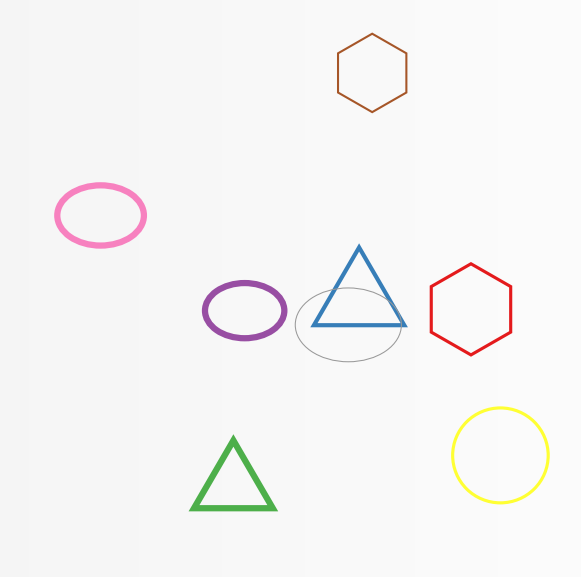[{"shape": "hexagon", "thickness": 1.5, "radius": 0.39, "center": [0.81, 0.463]}, {"shape": "triangle", "thickness": 2, "radius": 0.45, "center": [0.618, 0.481]}, {"shape": "triangle", "thickness": 3, "radius": 0.39, "center": [0.402, 0.158]}, {"shape": "oval", "thickness": 3, "radius": 0.34, "center": [0.421, 0.461]}, {"shape": "circle", "thickness": 1.5, "radius": 0.41, "center": [0.861, 0.211]}, {"shape": "hexagon", "thickness": 1, "radius": 0.34, "center": [0.64, 0.873]}, {"shape": "oval", "thickness": 3, "radius": 0.37, "center": [0.173, 0.626]}, {"shape": "oval", "thickness": 0.5, "radius": 0.46, "center": [0.599, 0.437]}]